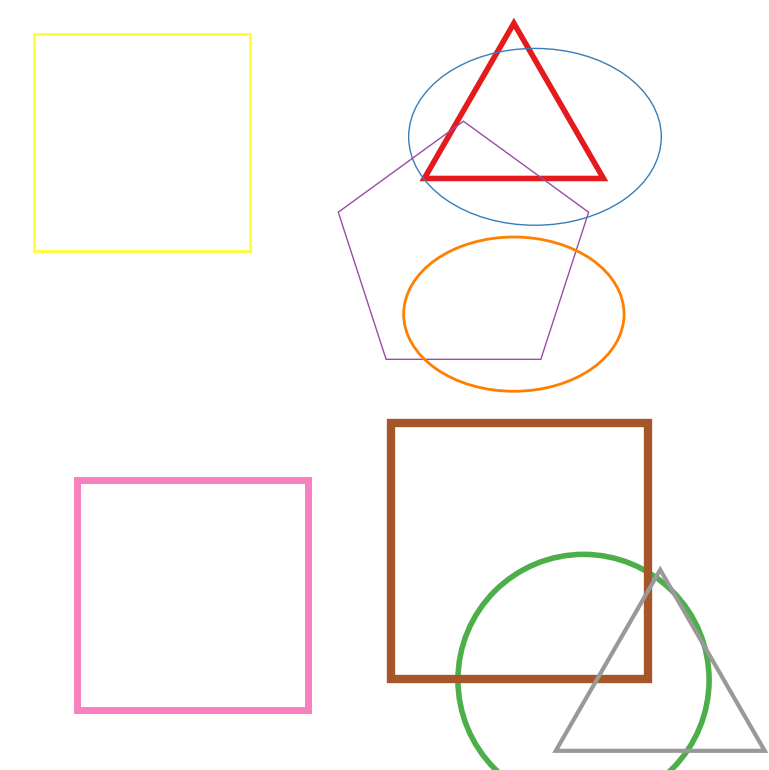[{"shape": "triangle", "thickness": 2, "radius": 0.67, "center": [0.667, 0.835]}, {"shape": "oval", "thickness": 0.5, "radius": 0.82, "center": [0.695, 0.822]}, {"shape": "circle", "thickness": 2, "radius": 0.82, "center": [0.758, 0.117]}, {"shape": "pentagon", "thickness": 0.5, "radius": 0.85, "center": [0.602, 0.672]}, {"shape": "oval", "thickness": 1, "radius": 0.72, "center": [0.667, 0.592]}, {"shape": "square", "thickness": 1, "radius": 0.7, "center": [0.185, 0.815]}, {"shape": "square", "thickness": 3, "radius": 0.83, "center": [0.674, 0.284]}, {"shape": "square", "thickness": 2.5, "radius": 0.75, "center": [0.25, 0.227]}, {"shape": "triangle", "thickness": 1.5, "radius": 0.78, "center": [0.857, 0.103]}]